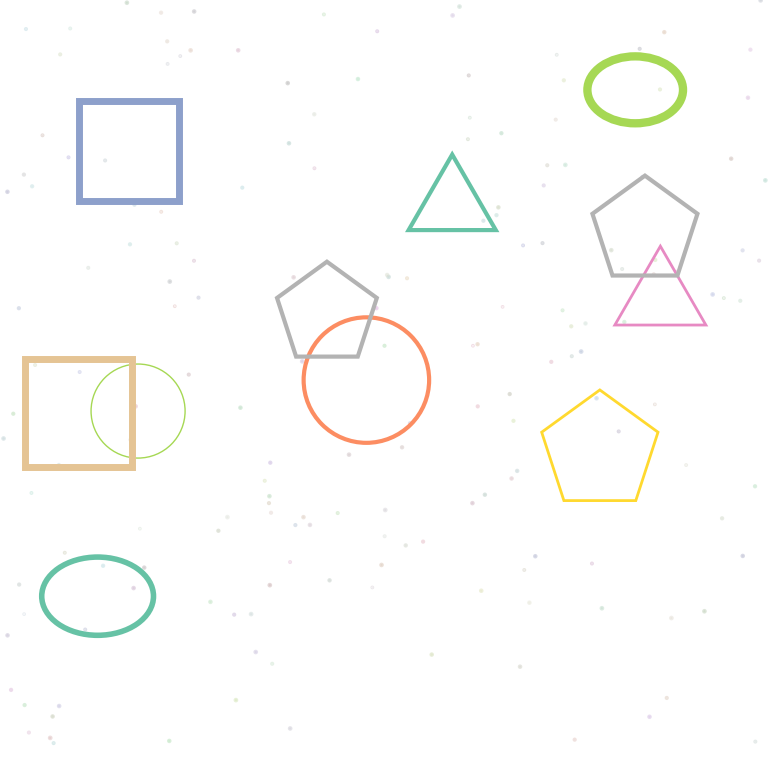[{"shape": "oval", "thickness": 2, "radius": 0.36, "center": [0.127, 0.226]}, {"shape": "triangle", "thickness": 1.5, "radius": 0.33, "center": [0.587, 0.734]}, {"shape": "circle", "thickness": 1.5, "radius": 0.41, "center": [0.476, 0.506]}, {"shape": "square", "thickness": 2.5, "radius": 0.32, "center": [0.168, 0.804]}, {"shape": "triangle", "thickness": 1, "radius": 0.34, "center": [0.858, 0.612]}, {"shape": "oval", "thickness": 3, "radius": 0.31, "center": [0.825, 0.883]}, {"shape": "circle", "thickness": 0.5, "radius": 0.31, "center": [0.179, 0.466]}, {"shape": "pentagon", "thickness": 1, "radius": 0.4, "center": [0.779, 0.414]}, {"shape": "square", "thickness": 2.5, "radius": 0.35, "center": [0.102, 0.463]}, {"shape": "pentagon", "thickness": 1.5, "radius": 0.36, "center": [0.838, 0.7]}, {"shape": "pentagon", "thickness": 1.5, "radius": 0.34, "center": [0.425, 0.592]}]